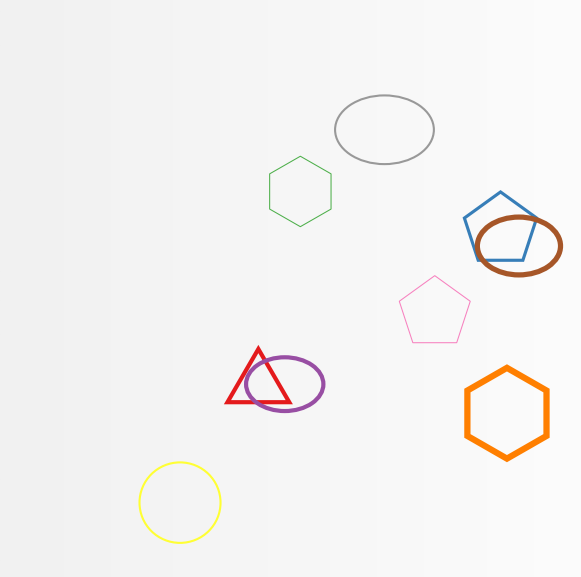[{"shape": "triangle", "thickness": 2, "radius": 0.31, "center": [0.444, 0.333]}, {"shape": "pentagon", "thickness": 1.5, "radius": 0.33, "center": [0.861, 0.601]}, {"shape": "hexagon", "thickness": 0.5, "radius": 0.3, "center": [0.517, 0.668]}, {"shape": "oval", "thickness": 2, "radius": 0.33, "center": [0.49, 0.334]}, {"shape": "hexagon", "thickness": 3, "radius": 0.39, "center": [0.872, 0.284]}, {"shape": "circle", "thickness": 1, "radius": 0.35, "center": [0.31, 0.129]}, {"shape": "oval", "thickness": 2.5, "radius": 0.36, "center": [0.893, 0.573]}, {"shape": "pentagon", "thickness": 0.5, "radius": 0.32, "center": [0.748, 0.458]}, {"shape": "oval", "thickness": 1, "radius": 0.42, "center": [0.661, 0.774]}]